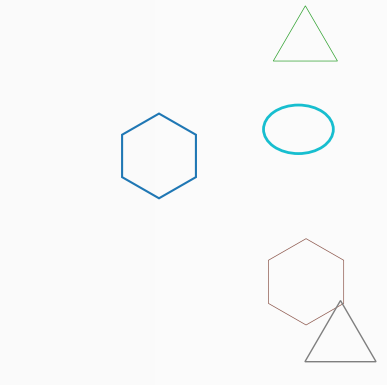[{"shape": "hexagon", "thickness": 1.5, "radius": 0.55, "center": [0.41, 0.595]}, {"shape": "triangle", "thickness": 0.5, "radius": 0.48, "center": [0.788, 0.889]}, {"shape": "hexagon", "thickness": 0.5, "radius": 0.56, "center": [0.79, 0.268]}, {"shape": "triangle", "thickness": 1, "radius": 0.53, "center": [0.879, 0.113]}, {"shape": "oval", "thickness": 2, "radius": 0.45, "center": [0.77, 0.664]}]